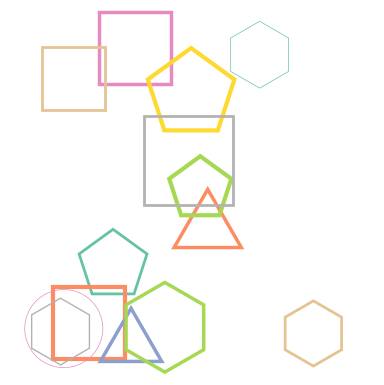[{"shape": "pentagon", "thickness": 2, "radius": 0.46, "center": [0.294, 0.312]}, {"shape": "hexagon", "thickness": 0.5, "radius": 0.43, "center": [0.674, 0.858]}, {"shape": "square", "thickness": 3, "radius": 0.47, "center": [0.231, 0.16]}, {"shape": "triangle", "thickness": 2.5, "radius": 0.5, "center": [0.54, 0.407]}, {"shape": "triangle", "thickness": 2.5, "radius": 0.46, "center": [0.34, 0.107]}, {"shape": "square", "thickness": 2.5, "radius": 0.47, "center": [0.35, 0.876]}, {"shape": "circle", "thickness": 0.5, "radius": 0.51, "center": [0.166, 0.147]}, {"shape": "hexagon", "thickness": 2.5, "radius": 0.58, "center": [0.428, 0.15]}, {"shape": "pentagon", "thickness": 3, "radius": 0.42, "center": [0.52, 0.509]}, {"shape": "pentagon", "thickness": 3, "radius": 0.59, "center": [0.496, 0.757]}, {"shape": "hexagon", "thickness": 2, "radius": 0.42, "center": [0.814, 0.134]}, {"shape": "square", "thickness": 2, "radius": 0.41, "center": [0.19, 0.796]}, {"shape": "square", "thickness": 2, "radius": 0.58, "center": [0.489, 0.583]}, {"shape": "hexagon", "thickness": 1, "radius": 0.43, "center": [0.157, 0.139]}]